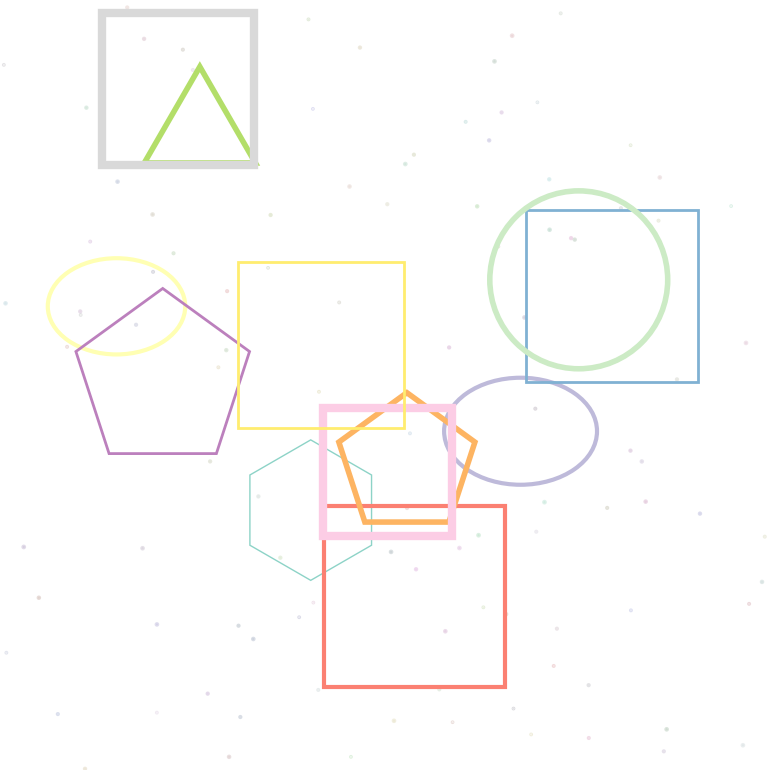[{"shape": "hexagon", "thickness": 0.5, "radius": 0.46, "center": [0.404, 0.338]}, {"shape": "oval", "thickness": 1.5, "radius": 0.45, "center": [0.151, 0.602]}, {"shape": "oval", "thickness": 1.5, "radius": 0.5, "center": [0.676, 0.44]}, {"shape": "square", "thickness": 1.5, "radius": 0.59, "center": [0.538, 0.225]}, {"shape": "square", "thickness": 1, "radius": 0.56, "center": [0.795, 0.616]}, {"shape": "pentagon", "thickness": 2, "radius": 0.46, "center": [0.528, 0.397]}, {"shape": "triangle", "thickness": 2, "radius": 0.42, "center": [0.26, 0.83]}, {"shape": "square", "thickness": 3, "radius": 0.42, "center": [0.503, 0.387]}, {"shape": "square", "thickness": 3, "radius": 0.49, "center": [0.231, 0.884]}, {"shape": "pentagon", "thickness": 1, "radius": 0.59, "center": [0.211, 0.507]}, {"shape": "circle", "thickness": 2, "radius": 0.58, "center": [0.752, 0.637]}, {"shape": "square", "thickness": 1, "radius": 0.54, "center": [0.417, 0.552]}]